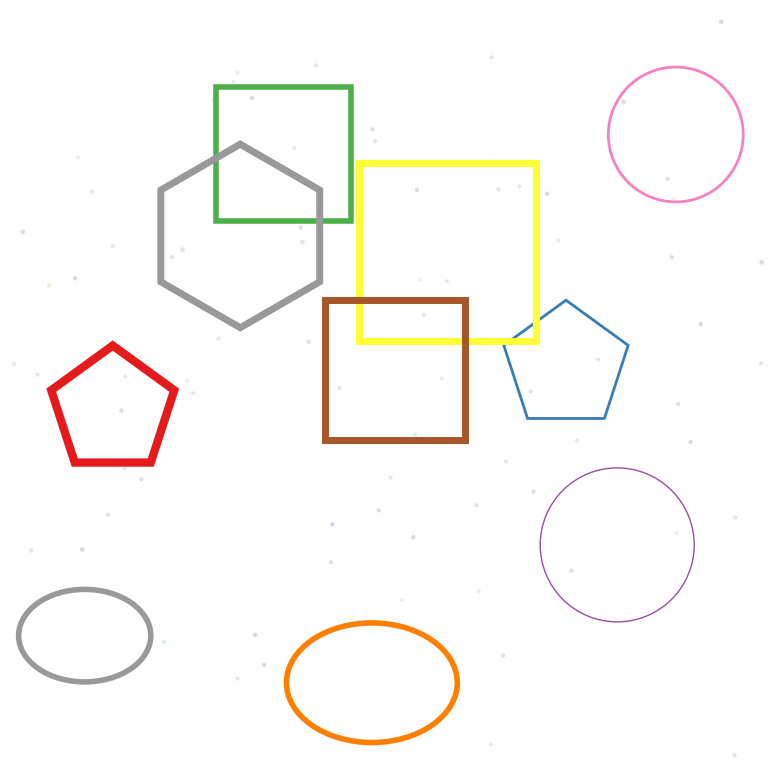[{"shape": "pentagon", "thickness": 3, "radius": 0.42, "center": [0.146, 0.467]}, {"shape": "pentagon", "thickness": 1, "radius": 0.42, "center": [0.735, 0.525]}, {"shape": "square", "thickness": 2, "radius": 0.44, "center": [0.368, 0.8]}, {"shape": "circle", "thickness": 0.5, "radius": 0.5, "center": [0.802, 0.292]}, {"shape": "oval", "thickness": 2, "radius": 0.55, "center": [0.483, 0.113]}, {"shape": "square", "thickness": 2.5, "radius": 0.58, "center": [0.581, 0.673]}, {"shape": "square", "thickness": 2.5, "radius": 0.45, "center": [0.513, 0.52]}, {"shape": "circle", "thickness": 1, "radius": 0.44, "center": [0.878, 0.825]}, {"shape": "oval", "thickness": 2, "radius": 0.43, "center": [0.11, 0.175]}, {"shape": "hexagon", "thickness": 2.5, "radius": 0.6, "center": [0.312, 0.694]}]